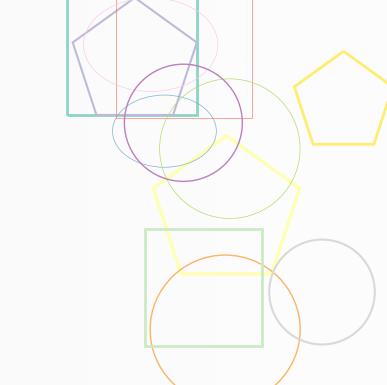[{"shape": "square", "thickness": 2, "radius": 0.84, "center": [0.341, 0.87]}, {"shape": "pentagon", "thickness": 2.5, "radius": 0.99, "center": [0.584, 0.449]}, {"shape": "pentagon", "thickness": 1.5, "radius": 0.84, "center": [0.348, 0.838]}, {"shape": "square", "thickness": 0.5, "radius": 0.87, "center": [0.475, 0.869]}, {"shape": "oval", "thickness": 0.5, "radius": 0.67, "center": [0.424, 0.659]}, {"shape": "circle", "thickness": 1, "radius": 0.97, "center": [0.581, 0.144]}, {"shape": "circle", "thickness": 0.5, "radius": 0.91, "center": [0.593, 0.614]}, {"shape": "oval", "thickness": 0.5, "radius": 0.87, "center": [0.389, 0.884]}, {"shape": "circle", "thickness": 1.5, "radius": 0.68, "center": [0.831, 0.241]}, {"shape": "circle", "thickness": 1, "radius": 0.76, "center": [0.473, 0.681]}, {"shape": "square", "thickness": 2, "radius": 0.76, "center": [0.525, 0.254]}, {"shape": "pentagon", "thickness": 2, "radius": 0.67, "center": [0.887, 0.733]}]